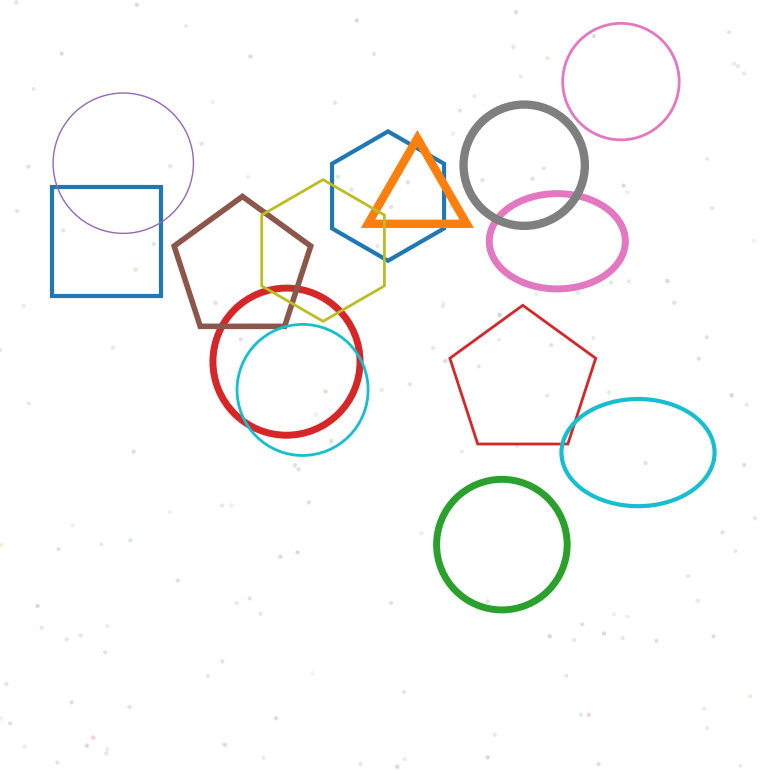[{"shape": "hexagon", "thickness": 1.5, "radius": 0.42, "center": [0.504, 0.745]}, {"shape": "square", "thickness": 1.5, "radius": 0.35, "center": [0.139, 0.686]}, {"shape": "triangle", "thickness": 3, "radius": 0.37, "center": [0.542, 0.746]}, {"shape": "circle", "thickness": 2.5, "radius": 0.42, "center": [0.652, 0.293]}, {"shape": "pentagon", "thickness": 1, "radius": 0.5, "center": [0.679, 0.504]}, {"shape": "circle", "thickness": 2.5, "radius": 0.48, "center": [0.372, 0.53]}, {"shape": "circle", "thickness": 0.5, "radius": 0.46, "center": [0.16, 0.788]}, {"shape": "pentagon", "thickness": 2, "radius": 0.47, "center": [0.315, 0.652]}, {"shape": "circle", "thickness": 1, "radius": 0.38, "center": [0.806, 0.894]}, {"shape": "oval", "thickness": 2.5, "radius": 0.44, "center": [0.724, 0.687]}, {"shape": "circle", "thickness": 3, "radius": 0.39, "center": [0.681, 0.785]}, {"shape": "hexagon", "thickness": 1, "radius": 0.46, "center": [0.42, 0.675]}, {"shape": "oval", "thickness": 1.5, "radius": 0.5, "center": [0.829, 0.412]}, {"shape": "circle", "thickness": 1, "radius": 0.43, "center": [0.393, 0.494]}]